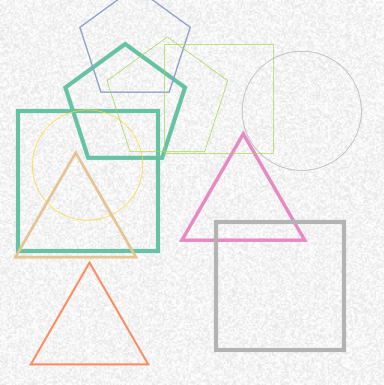[{"shape": "square", "thickness": 3, "radius": 0.91, "center": [0.229, 0.53]}, {"shape": "pentagon", "thickness": 3, "radius": 0.82, "center": [0.325, 0.722]}, {"shape": "triangle", "thickness": 1.5, "radius": 0.88, "center": [0.233, 0.142]}, {"shape": "pentagon", "thickness": 1, "radius": 0.75, "center": [0.351, 0.882]}, {"shape": "triangle", "thickness": 2.5, "radius": 0.92, "center": [0.632, 0.468]}, {"shape": "square", "thickness": 0.5, "radius": 0.71, "center": [0.568, 0.744]}, {"shape": "pentagon", "thickness": 0.5, "radius": 0.82, "center": [0.435, 0.739]}, {"shape": "circle", "thickness": 0.5, "radius": 0.72, "center": [0.228, 0.571]}, {"shape": "triangle", "thickness": 2, "radius": 0.9, "center": [0.197, 0.422]}, {"shape": "square", "thickness": 3, "radius": 0.83, "center": [0.727, 0.257]}, {"shape": "circle", "thickness": 0.5, "radius": 0.77, "center": [0.784, 0.712]}]